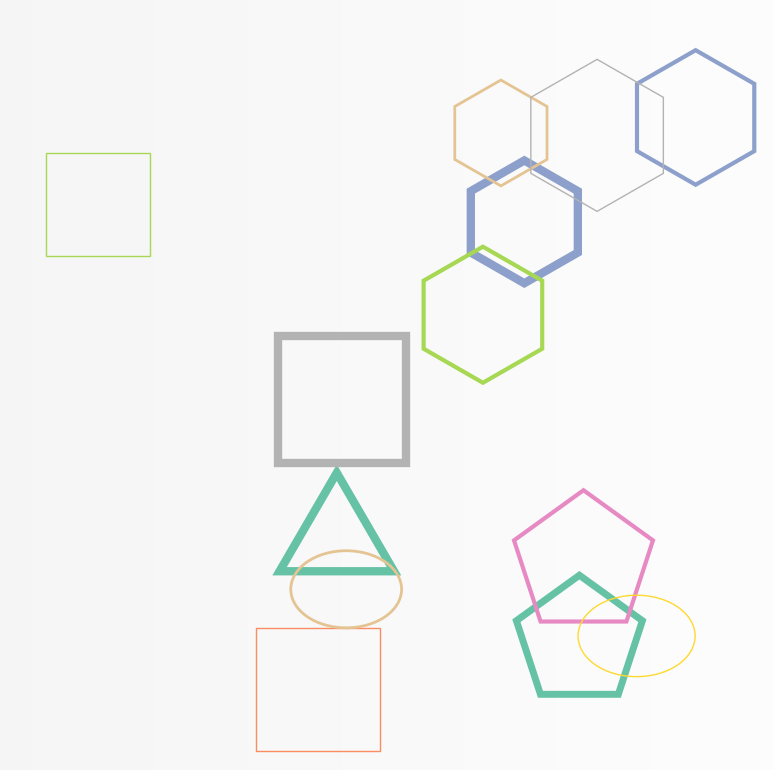[{"shape": "triangle", "thickness": 3, "radius": 0.43, "center": [0.435, 0.301]}, {"shape": "pentagon", "thickness": 2.5, "radius": 0.43, "center": [0.748, 0.167]}, {"shape": "square", "thickness": 0.5, "radius": 0.4, "center": [0.41, 0.105]}, {"shape": "hexagon", "thickness": 3, "radius": 0.4, "center": [0.677, 0.712]}, {"shape": "hexagon", "thickness": 1.5, "radius": 0.44, "center": [0.898, 0.847]}, {"shape": "pentagon", "thickness": 1.5, "radius": 0.47, "center": [0.753, 0.269]}, {"shape": "square", "thickness": 0.5, "radius": 0.33, "center": [0.127, 0.734]}, {"shape": "hexagon", "thickness": 1.5, "radius": 0.44, "center": [0.623, 0.591]}, {"shape": "oval", "thickness": 0.5, "radius": 0.38, "center": [0.821, 0.174]}, {"shape": "hexagon", "thickness": 1, "radius": 0.34, "center": [0.646, 0.827]}, {"shape": "oval", "thickness": 1, "radius": 0.36, "center": [0.447, 0.235]}, {"shape": "square", "thickness": 3, "radius": 0.41, "center": [0.441, 0.481]}, {"shape": "hexagon", "thickness": 0.5, "radius": 0.49, "center": [0.77, 0.824]}]